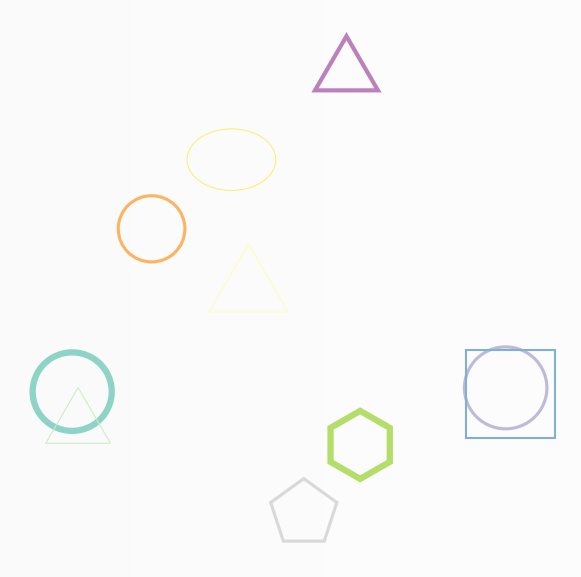[{"shape": "circle", "thickness": 3, "radius": 0.34, "center": [0.124, 0.321]}, {"shape": "triangle", "thickness": 0.5, "radius": 0.39, "center": [0.428, 0.498]}, {"shape": "circle", "thickness": 1.5, "radius": 0.35, "center": [0.87, 0.328]}, {"shape": "square", "thickness": 1, "radius": 0.38, "center": [0.879, 0.318]}, {"shape": "circle", "thickness": 1.5, "radius": 0.29, "center": [0.261, 0.603]}, {"shape": "hexagon", "thickness": 3, "radius": 0.29, "center": [0.62, 0.229]}, {"shape": "pentagon", "thickness": 1.5, "radius": 0.3, "center": [0.523, 0.111]}, {"shape": "triangle", "thickness": 2, "radius": 0.31, "center": [0.596, 0.874]}, {"shape": "triangle", "thickness": 0.5, "radius": 0.32, "center": [0.134, 0.264]}, {"shape": "oval", "thickness": 0.5, "radius": 0.38, "center": [0.398, 0.723]}]